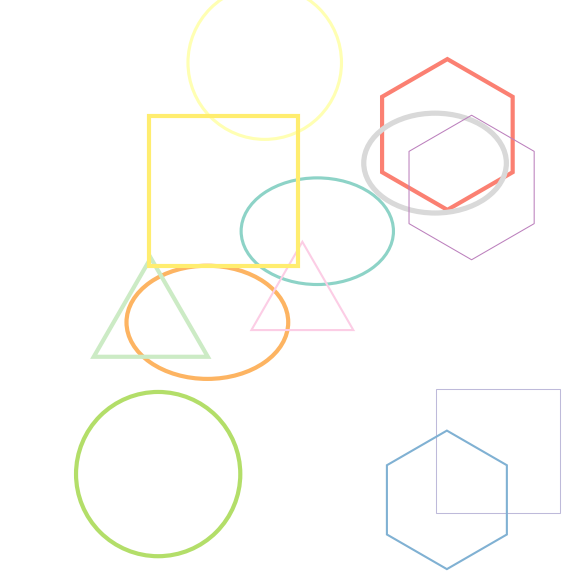[{"shape": "oval", "thickness": 1.5, "radius": 0.66, "center": [0.549, 0.599]}, {"shape": "circle", "thickness": 1.5, "radius": 0.66, "center": [0.458, 0.891]}, {"shape": "square", "thickness": 0.5, "radius": 0.54, "center": [0.862, 0.218]}, {"shape": "hexagon", "thickness": 2, "radius": 0.65, "center": [0.775, 0.766]}, {"shape": "hexagon", "thickness": 1, "radius": 0.6, "center": [0.774, 0.134]}, {"shape": "oval", "thickness": 2, "radius": 0.7, "center": [0.359, 0.441]}, {"shape": "circle", "thickness": 2, "radius": 0.71, "center": [0.274, 0.178]}, {"shape": "triangle", "thickness": 1, "radius": 0.51, "center": [0.524, 0.479]}, {"shape": "oval", "thickness": 2.5, "radius": 0.62, "center": [0.753, 0.717]}, {"shape": "hexagon", "thickness": 0.5, "radius": 0.63, "center": [0.817, 0.674]}, {"shape": "triangle", "thickness": 2, "radius": 0.57, "center": [0.261, 0.438]}, {"shape": "square", "thickness": 2, "radius": 0.65, "center": [0.387, 0.669]}]